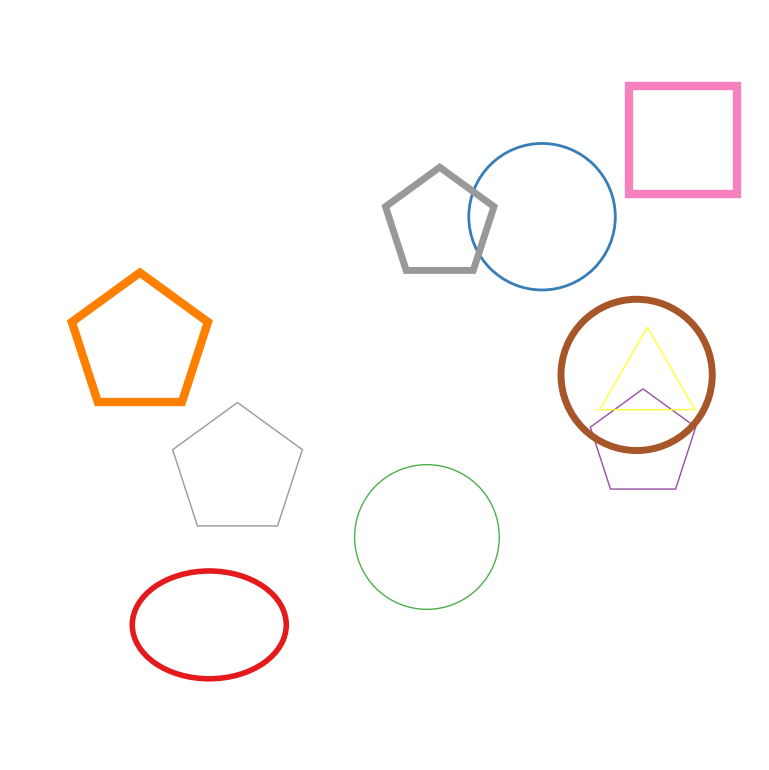[{"shape": "oval", "thickness": 2, "radius": 0.5, "center": [0.272, 0.188]}, {"shape": "circle", "thickness": 1, "radius": 0.48, "center": [0.704, 0.719]}, {"shape": "circle", "thickness": 0.5, "radius": 0.47, "center": [0.554, 0.303]}, {"shape": "pentagon", "thickness": 0.5, "radius": 0.36, "center": [0.835, 0.423]}, {"shape": "pentagon", "thickness": 3, "radius": 0.46, "center": [0.182, 0.553]}, {"shape": "triangle", "thickness": 0.5, "radius": 0.36, "center": [0.841, 0.504]}, {"shape": "circle", "thickness": 2.5, "radius": 0.49, "center": [0.827, 0.513]}, {"shape": "square", "thickness": 3, "radius": 0.35, "center": [0.887, 0.818]}, {"shape": "pentagon", "thickness": 0.5, "radius": 0.44, "center": [0.308, 0.389]}, {"shape": "pentagon", "thickness": 2.5, "radius": 0.37, "center": [0.571, 0.709]}]